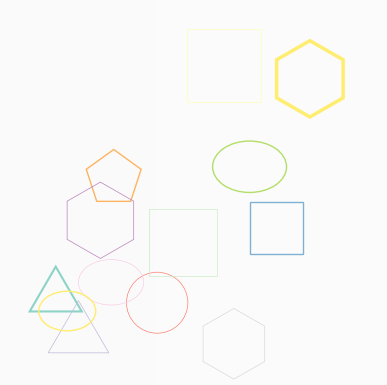[{"shape": "triangle", "thickness": 1.5, "radius": 0.39, "center": [0.144, 0.23]}, {"shape": "square", "thickness": 0.5, "radius": 0.48, "center": [0.578, 0.829]}, {"shape": "triangle", "thickness": 0.5, "radius": 0.45, "center": [0.203, 0.129]}, {"shape": "circle", "thickness": 0.5, "radius": 0.4, "center": [0.406, 0.214]}, {"shape": "square", "thickness": 1, "radius": 0.34, "center": [0.714, 0.408]}, {"shape": "pentagon", "thickness": 1, "radius": 0.37, "center": [0.293, 0.537]}, {"shape": "oval", "thickness": 1, "radius": 0.48, "center": [0.644, 0.567]}, {"shape": "oval", "thickness": 0.5, "radius": 0.42, "center": [0.287, 0.267]}, {"shape": "hexagon", "thickness": 0.5, "radius": 0.46, "center": [0.604, 0.107]}, {"shape": "hexagon", "thickness": 0.5, "radius": 0.5, "center": [0.259, 0.428]}, {"shape": "square", "thickness": 0.5, "radius": 0.44, "center": [0.473, 0.37]}, {"shape": "oval", "thickness": 1, "radius": 0.37, "center": [0.174, 0.192]}, {"shape": "hexagon", "thickness": 2.5, "radius": 0.5, "center": [0.8, 0.795]}]